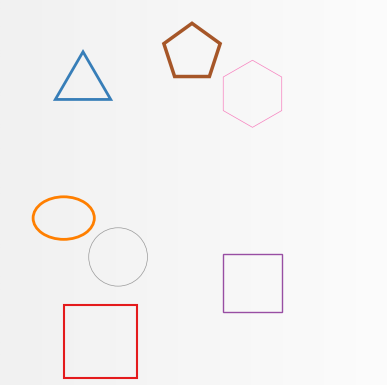[{"shape": "square", "thickness": 1.5, "radius": 0.47, "center": [0.26, 0.112]}, {"shape": "triangle", "thickness": 2, "radius": 0.41, "center": [0.214, 0.783]}, {"shape": "square", "thickness": 1, "radius": 0.38, "center": [0.652, 0.265]}, {"shape": "oval", "thickness": 2, "radius": 0.39, "center": [0.164, 0.434]}, {"shape": "pentagon", "thickness": 2.5, "radius": 0.38, "center": [0.495, 0.863]}, {"shape": "hexagon", "thickness": 0.5, "radius": 0.44, "center": [0.652, 0.756]}, {"shape": "circle", "thickness": 0.5, "radius": 0.38, "center": [0.305, 0.333]}]